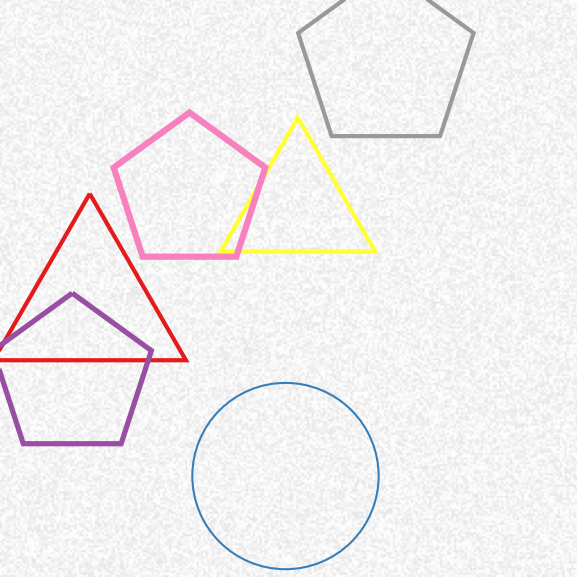[{"shape": "triangle", "thickness": 2, "radius": 0.96, "center": [0.155, 0.471]}, {"shape": "circle", "thickness": 1, "radius": 0.81, "center": [0.494, 0.175]}, {"shape": "pentagon", "thickness": 2.5, "radius": 0.72, "center": [0.125, 0.347]}, {"shape": "triangle", "thickness": 2, "radius": 0.77, "center": [0.516, 0.641]}, {"shape": "pentagon", "thickness": 3, "radius": 0.69, "center": [0.328, 0.666]}, {"shape": "pentagon", "thickness": 2, "radius": 0.8, "center": [0.668, 0.893]}]